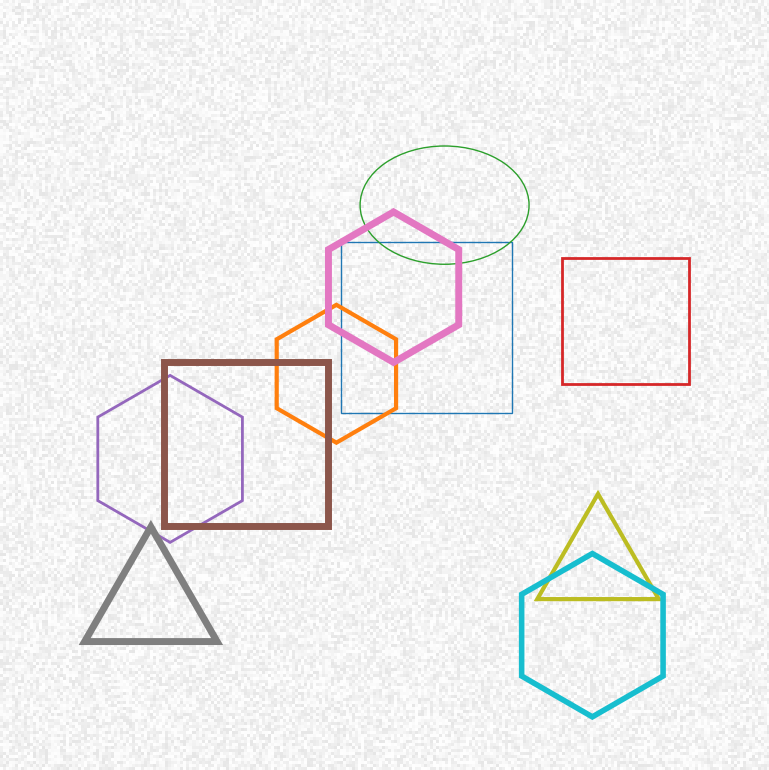[{"shape": "square", "thickness": 0.5, "radius": 0.56, "center": [0.554, 0.574]}, {"shape": "hexagon", "thickness": 1.5, "radius": 0.45, "center": [0.437, 0.515]}, {"shape": "oval", "thickness": 0.5, "radius": 0.55, "center": [0.577, 0.734]}, {"shape": "square", "thickness": 1, "radius": 0.41, "center": [0.812, 0.583]}, {"shape": "hexagon", "thickness": 1, "radius": 0.54, "center": [0.221, 0.404]}, {"shape": "square", "thickness": 2.5, "radius": 0.53, "center": [0.319, 0.423]}, {"shape": "hexagon", "thickness": 2.5, "radius": 0.49, "center": [0.511, 0.627]}, {"shape": "triangle", "thickness": 2.5, "radius": 0.5, "center": [0.196, 0.216]}, {"shape": "triangle", "thickness": 1.5, "radius": 0.46, "center": [0.777, 0.267]}, {"shape": "hexagon", "thickness": 2, "radius": 0.53, "center": [0.769, 0.175]}]